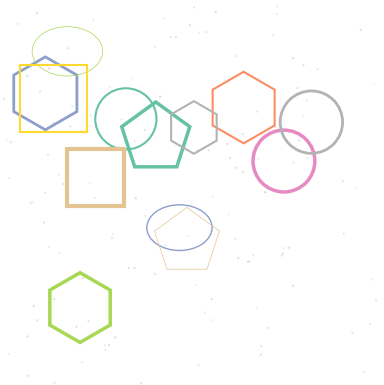[{"shape": "pentagon", "thickness": 2.5, "radius": 0.47, "center": [0.405, 0.642]}, {"shape": "circle", "thickness": 1.5, "radius": 0.4, "center": [0.327, 0.691]}, {"shape": "hexagon", "thickness": 1.5, "radius": 0.46, "center": [0.633, 0.721]}, {"shape": "oval", "thickness": 1, "radius": 0.42, "center": [0.466, 0.409]}, {"shape": "hexagon", "thickness": 2, "radius": 0.47, "center": [0.118, 0.758]}, {"shape": "circle", "thickness": 2.5, "radius": 0.4, "center": [0.737, 0.582]}, {"shape": "oval", "thickness": 0.5, "radius": 0.46, "center": [0.175, 0.867]}, {"shape": "hexagon", "thickness": 2.5, "radius": 0.45, "center": [0.208, 0.201]}, {"shape": "square", "thickness": 1.5, "radius": 0.44, "center": [0.138, 0.743]}, {"shape": "pentagon", "thickness": 0.5, "radius": 0.44, "center": [0.486, 0.372]}, {"shape": "square", "thickness": 3, "radius": 0.37, "center": [0.248, 0.54]}, {"shape": "hexagon", "thickness": 1.5, "radius": 0.34, "center": [0.504, 0.669]}, {"shape": "circle", "thickness": 2, "radius": 0.41, "center": [0.809, 0.683]}]